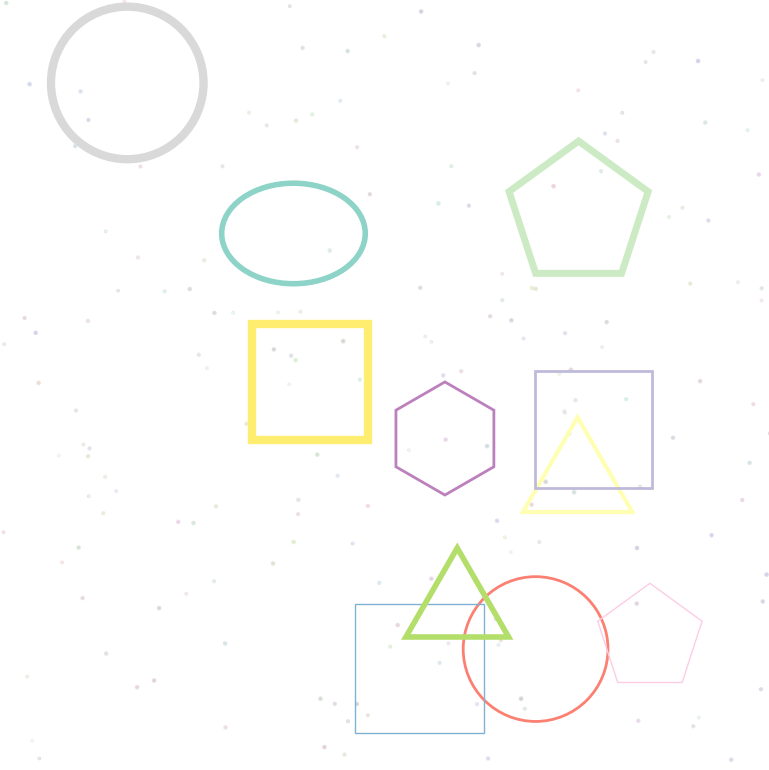[{"shape": "oval", "thickness": 2, "radius": 0.47, "center": [0.381, 0.697]}, {"shape": "triangle", "thickness": 1.5, "radius": 0.41, "center": [0.75, 0.376]}, {"shape": "square", "thickness": 1, "radius": 0.38, "center": [0.771, 0.442]}, {"shape": "circle", "thickness": 1, "radius": 0.47, "center": [0.696, 0.157]}, {"shape": "square", "thickness": 0.5, "radius": 0.42, "center": [0.545, 0.132]}, {"shape": "triangle", "thickness": 2, "radius": 0.39, "center": [0.594, 0.211]}, {"shape": "pentagon", "thickness": 0.5, "radius": 0.36, "center": [0.844, 0.171]}, {"shape": "circle", "thickness": 3, "radius": 0.5, "center": [0.165, 0.892]}, {"shape": "hexagon", "thickness": 1, "radius": 0.37, "center": [0.578, 0.431]}, {"shape": "pentagon", "thickness": 2.5, "radius": 0.47, "center": [0.751, 0.722]}, {"shape": "square", "thickness": 3, "radius": 0.38, "center": [0.402, 0.504]}]